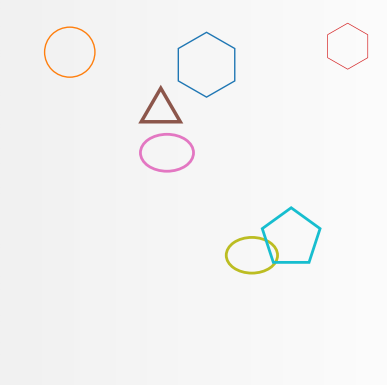[{"shape": "hexagon", "thickness": 1, "radius": 0.42, "center": [0.533, 0.832]}, {"shape": "circle", "thickness": 1, "radius": 0.32, "center": [0.18, 0.865]}, {"shape": "hexagon", "thickness": 0.5, "radius": 0.3, "center": [0.897, 0.88]}, {"shape": "triangle", "thickness": 2.5, "radius": 0.29, "center": [0.415, 0.713]}, {"shape": "oval", "thickness": 2, "radius": 0.34, "center": [0.431, 0.603]}, {"shape": "oval", "thickness": 2, "radius": 0.33, "center": [0.65, 0.337]}, {"shape": "pentagon", "thickness": 2, "radius": 0.39, "center": [0.751, 0.382]}]